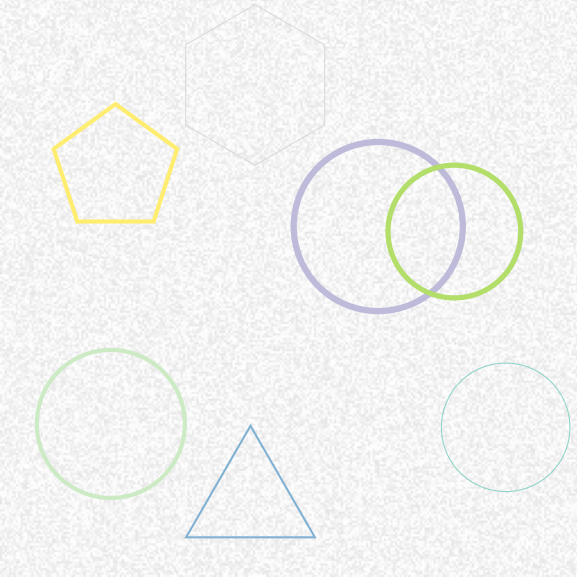[{"shape": "circle", "thickness": 0.5, "radius": 0.56, "center": [0.876, 0.259]}, {"shape": "circle", "thickness": 3, "radius": 0.73, "center": [0.655, 0.607]}, {"shape": "triangle", "thickness": 1, "radius": 0.64, "center": [0.434, 0.133]}, {"shape": "circle", "thickness": 2.5, "radius": 0.57, "center": [0.787, 0.598]}, {"shape": "hexagon", "thickness": 0.5, "radius": 0.69, "center": [0.442, 0.852]}, {"shape": "circle", "thickness": 2, "radius": 0.64, "center": [0.192, 0.265]}, {"shape": "pentagon", "thickness": 2, "radius": 0.56, "center": [0.2, 0.706]}]